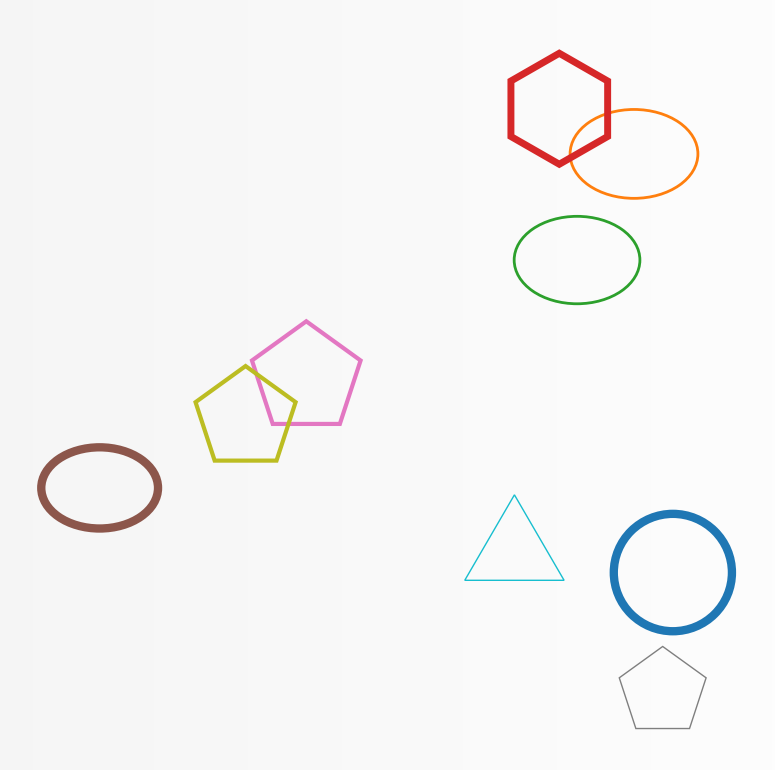[{"shape": "circle", "thickness": 3, "radius": 0.38, "center": [0.868, 0.256]}, {"shape": "oval", "thickness": 1, "radius": 0.41, "center": [0.818, 0.8]}, {"shape": "oval", "thickness": 1, "radius": 0.41, "center": [0.745, 0.662]}, {"shape": "hexagon", "thickness": 2.5, "radius": 0.36, "center": [0.722, 0.859]}, {"shape": "oval", "thickness": 3, "radius": 0.38, "center": [0.129, 0.366]}, {"shape": "pentagon", "thickness": 1.5, "radius": 0.37, "center": [0.395, 0.509]}, {"shape": "pentagon", "thickness": 0.5, "radius": 0.29, "center": [0.855, 0.102]}, {"shape": "pentagon", "thickness": 1.5, "radius": 0.34, "center": [0.317, 0.457]}, {"shape": "triangle", "thickness": 0.5, "radius": 0.37, "center": [0.664, 0.283]}]